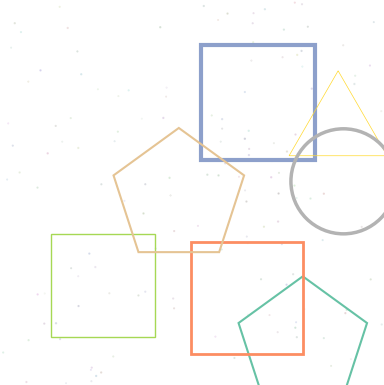[{"shape": "pentagon", "thickness": 1.5, "radius": 0.88, "center": [0.786, 0.107]}, {"shape": "square", "thickness": 2, "radius": 0.73, "center": [0.641, 0.226]}, {"shape": "square", "thickness": 3, "radius": 0.75, "center": [0.67, 0.735]}, {"shape": "square", "thickness": 1, "radius": 0.67, "center": [0.267, 0.258]}, {"shape": "triangle", "thickness": 0.5, "radius": 0.74, "center": [0.878, 0.669]}, {"shape": "pentagon", "thickness": 1.5, "radius": 0.89, "center": [0.464, 0.489]}, {"shape": "circle", "thickness": 2.5, "radius": 0.68, "center": [0.892, 0.529]}]